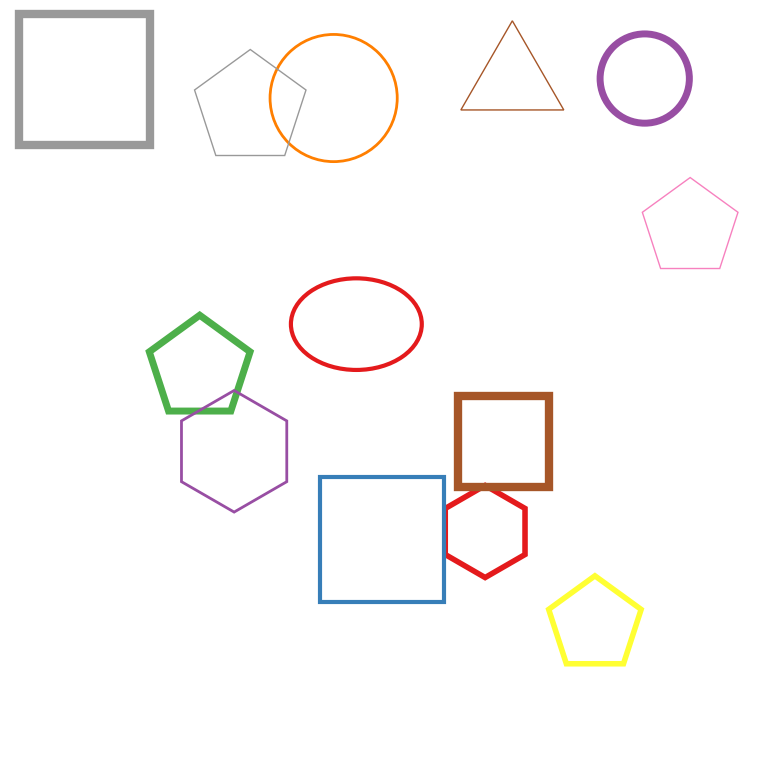[{"shape": "hexagon", "thickness": 2, "radius": 0.3, "center": [0.63, 0.31]}, {"shape": "oval", "thickness": 1.5, "radius": 0.42, "center": [0.463, 0.579]}, {"shape": "square", "thickness": 1.5, "radius": 0.41, "center": [0.496, 0.299]}, {"shape": "pentagon", "thickness": 2.5, "radius": 0.34, "center": [0.259, 0.522]}, {"shape": "hexagon", "thickness": 1, "radius": 0.39, "center": [0.304, 0.414]}, {"shape": "circle", "thickness": 2.5, "radius": 0.29, "center": [0.837, 0.898]}, {"shape": "circle", "thickness": 1, "radius": 0.41, "center": [0.433, 0.873]}, {"shape": "pentagon", "thickness": 2, "radius": 0.32, "center": [0.773, 0.189]}, {"shape": "triangle", "thickness": 0.5, "radius": 0.39, "center": [0.665, 0.896]}, {"shape": "square", "thickness": 3, "radius": 0.3, "center": [0.654, 0.427]}, {"shape": "pentagon", "thickness": 0.5, "radius": 0.33, "center": [0.896, 0.704]}, {"shape": "square", "thickness": 3, "radius": 0.43, "center": [0.11, 0.896]}, {"shape": "pentagon", "thickness": 0.5, "radius": 0.38, "center": [0.325, 0.86]}]